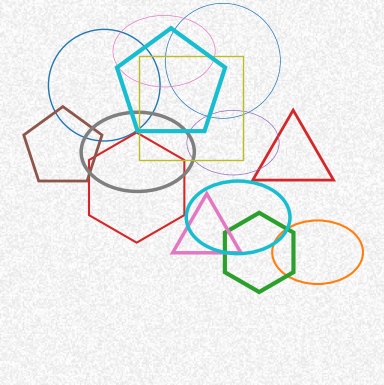[{"shape": "circle", "thickness": 1, "radius": 0.72, "center": [0.271, 0.779]}, {"shape": "circle", "thickness": 0.5, "radius": 0.75, "center": [0.579, 0.842]}, {"shape": "oval", "thickness": 1.5, "radius": 0.59, "center": [0.825, 0.345]}, {"shape": "hexagon", "thickness": 3, "radius": 0.51, "center": [0.673, 0.344]}, {"shape": "triangle", "thickness": 2, "radius": 0.61, "center": [0.762, 0.593]}, {"shape": "hexagon", "thickness": 1.5, "radius": 0.72, "center": [0.355, 0.513]}, {"shape": "oval", "thickness": 0.5, "radius": 0.6, "center": [0.605, 0.629]}, {"shape": "pentagon", "thickness": 2, "radius": 0.53, "center": [0.163, 0.616]}, {"shape": "oval", "thickness": 0.5, "radius": 0.66, "center": [0.426, 0.867]}, {"shape": "triangle", "thickness": 2.5, "radius": 0.51, "center": [0.537, 0.395]}, {"shape": "oval", "thickness": 2.5, "radius": 0.73, "center": [0.358, 0.606]}, {"shape": "square", "thickness": 1, "radius": 0.68, "center": [0.496, 0.72]}, {"shape": "oval", "thickness": 2.5, "radius": 0.67, "center": [0.619, 0.435]}, {"shape": "pentagon", "thickness": 3, "radius": 0.74, "center": [0.444, 0.779]}]